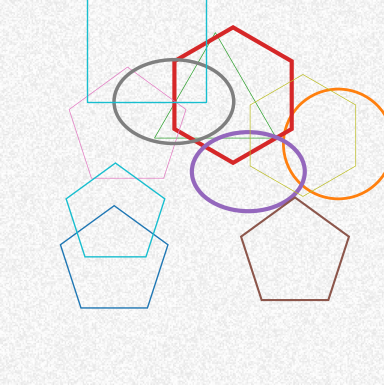[{"shape": "pentagon", "thickness": 1, "radius": 0.73, "center": [0.297, 0.319]}, {"shape": "circle", "thickness": 2, "radius": 0.71, "center": [0.879, 0.626]}, {"shape": "triangle", "thickness": 0.5, "radius": 0.91, "center": [0.559, 0.733]}, {"shape": "hexagon", "thickness": 3, "radius": 0.88, "center": [0.605, 0.753]}, {"shape": "oval", "thickness": 3, "radius": 0.73, "center": [0.645, 0.554]}, {"shape": "pentagon", "thickness": 1.5, "radius": 0.74, "center": [0.766, 0.34]}, {"shape": "pentagon", "thickness": 0.5, "radius": 0.8, "center": [0.331, 0.666]}, {"shape": "oval", "thickness": 2.5, "radius": 0.78, "center": [0.452, 0.736]}, {"shape": "hexagon", "thickness": 0.5, "radius": 0.79, "center": [0.787, 0.648]}, {"shape": "square", "thickness": 1, "radius": 0.77, "center": [0.38, 0.888]}, {"shape": "pentagon", "thickness": 1, "radius": 0.67, "center": [0.3, 0.442]}]